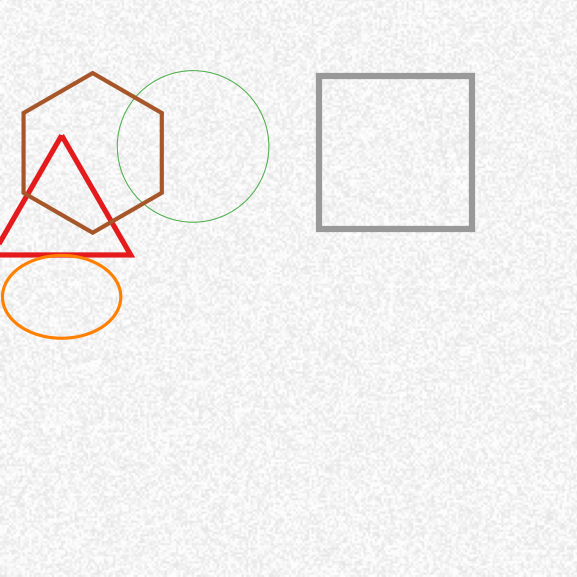[{"shape": "triangle", "thickness": 2.5, "radius": 0.69, "center": [0.107, 0.627]}, {"shape": "circle", "thickness": 0.5, "radius": 0.66, "center": [0.334, 0.746]}, {"shape": "oval", "thickness": 1.5, "radius": 0.51, "center": [0.107, 0.485]}, {"shape": "hexagon", "thickness": 2, "radius": 0.69, "center": [0.16, 0.734]}, {"shape": "square", "thickness": 3, "radius": 0.66, "center": [0.685, 0.734]}]